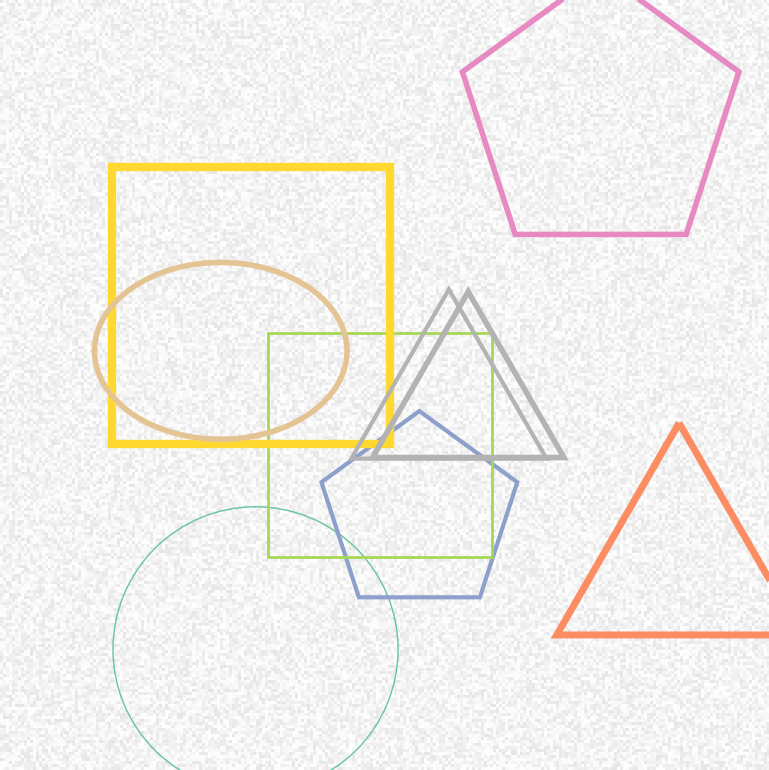[{"shape": "circle", "thickness": 0.5, "radius": 0.93, "center": [0.332, 0.157]}, {"shape": "triangle", "thickness": 2.5, "radius": 0.92, "center": [0.882, 0.267]}, {"shape": "pentagon", "thickness": 1.5, "radius": 0.67, "center": [0.545, 0.332]}, {"shape": "pentagon", "thickness": 2, "radius": 0.94, "center": [0.78, 0.848]}, {"shape": "square", "thickness": 1, "radius": 0.73, "center": [0.494, 0.422]}, {"shape": "square", "thickness": 3, "radius": 0.9, "center": [0.326, 0.603]}, {"shape": "oval", "thickness": 2, "radius": 0.82, "center": [0.287, 0.544]}, {"shape": "triangle", "thickness": 1.5, "radius": 0.73, "center": [0.583, 0.478]}, {"shape": "triangle", "thickness": 2, "radius": 0.72, "center": [0.608, 0.478]}]